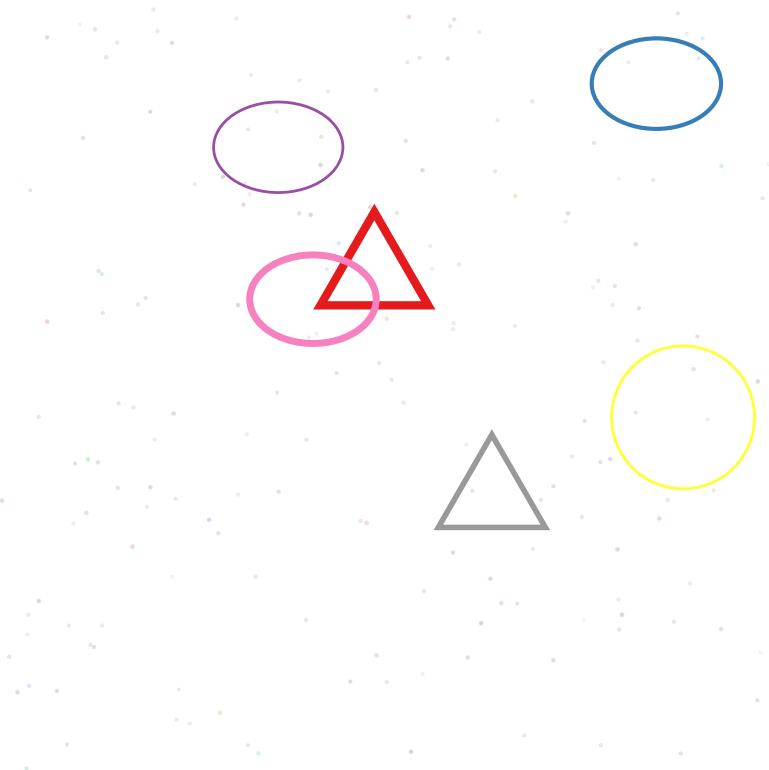[{"shape": "triangle", "thickness": 3, "radius": 0.4, "center": [0.486, 0.644]}, {"shape": "oval", "thickness": 1.5, "radius": 0.42, "center": [0.852, 0.891]}, {"shape": "oval", "thickness": 1, "radius": 0.42, "center": [0.361, 0.809]}, {"shape": "circle", "thickness": 1, "radius": 0.46, "center": [0.887, 0.458]}, {"shape": "oval", "thickness": 2.5, "radius": 0.41, "center": [0.406, 0.611]}, {"shape": "triangle", "thickness": 2, "radius": 0.4, "center": [0.639, 0.355]}]